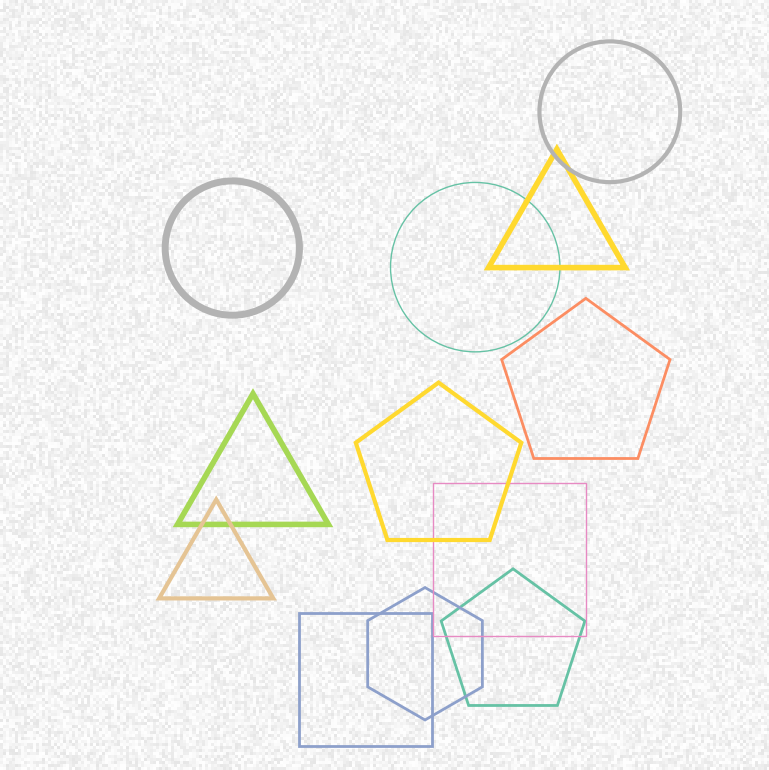[{"shape": "circle", "thickness": 0.5, "radius": 0.55, "center": [0.617, 0.653]}, {"shape": "pentagon", "thickness": 1, "radius": 0.49, "center": [0.666, 0.163]}, {"shape": "pentagon", "thickness": 1, "radius": 0.57, "center": [0.761, 0.498]}, {"shape": "hexagon", "thickness": 1, "radius": 0.43, "center": [0.552, 0.151]}, {"shape": "square", "thickness": 1, "radius": 0.43, "center": [0.474, 0.117]}, {"shape": "square", "thickness": 0.5, "radius": 0.5, "center": [0.662, 0.274]}, {"shape": "triangle", "thickness": 2, "radius": 0.57, "center": [0.329, 0.376]}, {"shape": "pentagon", "thickness": 1.5, "radius": 0.57, "center": [0.57, 0.39]}, {"shape": "triangle", "thickness": 2, "radius": 0.51, "center": [0.723, 0.704]}, {"shape": "triangle", "thickness": 1.5, "radius": 0.43, "center": [0.281, 0.266]}, {"shape": "circle", "thickness": 1.5, "radius": 0.46, "center": [0.792, 0.855]}, {"shape": "circle", "thickness": 2.5, "radius": 0.44, "center": [0.302, 0.678]}]